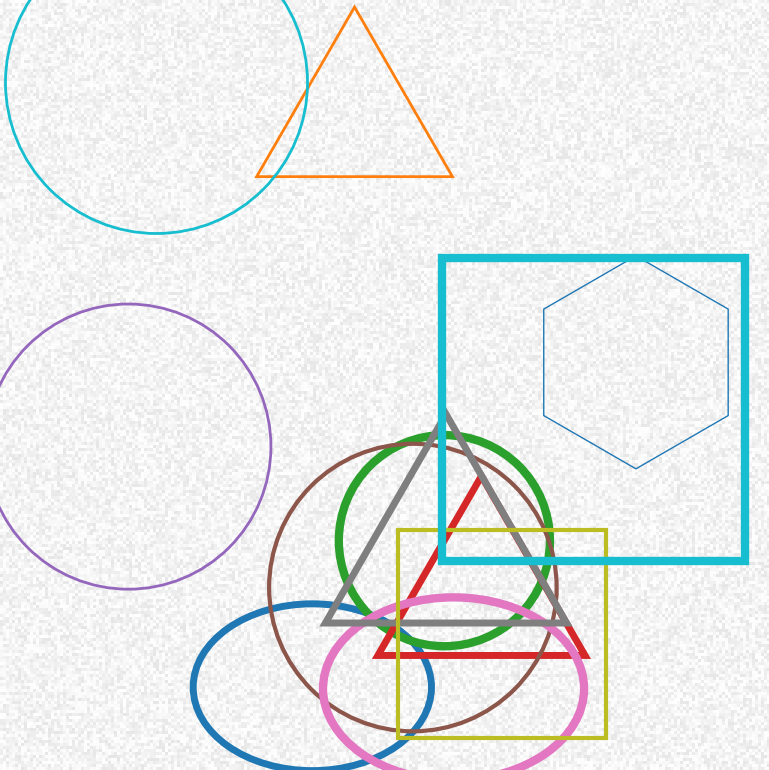[{"shape": "oval", "thickness": 2.5, "radius": 0.77, "center": [0.406, 0.107]}, {"shape": "hexagon", "thickness": 0.5, "radius": 0.69, "center": [0.826, 0.529]}, {"shape": "triangle", "thickness": 1, "radius": 0.73, "center": [0.46, 0.844]}, {"shape": "circle", "thickness": 3, "radius": 0.69, "center": [0.577, 0.298]}, {"shape": "triangle", "thickness": 2.5, "radius": 0.78, "center": [0.625, 0.226]}, {"shape": "circle", "thickness": 1, "radius": 0.93, "center": [0.167, 0.42]}, {"shape": "circle", "thickness": 1.5, "radius": 0.93, "center": [0.536, 0.237]}, {"shape": "oval", "thickness": 3, "radius": 0.85, "center": [0.589, 0.106]}, {"shape": "triangle", "thickness": 2.5, "radius": 0.9, "center": [0.579, 0.281]}, {"shape": "square", "thickness": 1.5, "radius": 0.68, "center": [0.652, 0.176]}, {"shape": "circle", "thickness": 1, "radius": 0.98, "center": [0.203, 0.893]}, {"shape": "square", "thickness": 3, "radius": 0.98, "center": [0.771, 0.468]}]